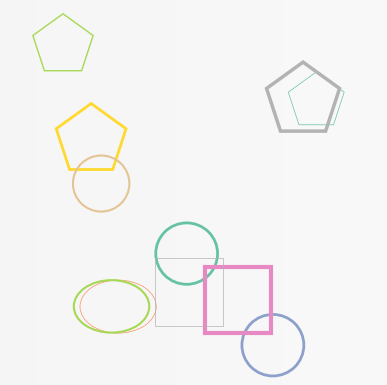[{"shape": "circle", "thickness": 2, "radius": 0.4, "center": [0.482, 0.341]}, {"shape": "pentagon", "thickness": 0.5, "radius": 0.38, "center": [0.816, 0.737]}, {"shape": "oval", "thickness": 0.5, "radius": 0.49, "center": [0.305, 0.204]}, {"shape": "circle", "thickness": 2, "radius": 0.4, "center": [0.704, 0.103]}, {"shape": "square", "thickness": 3, "radius": 0.42, "center": [0.615, 0.221]}, {"shape": "pentagon", "thickness": 1, "radius": 0.41, "center": [0.163, 0.882]}, {"shape": "oval", "thickness": 1.5, "radius": 0.49, "center": [0.288, 0.204]}, {"shape": "pentagon", "thickness": 2, "radius": 0.47, "center": [0.235, 0.636]}, {"shape": "circle", "thickness": 1.5, "radius": 0.36, "center": [0.261, 0.523]}, {"shape": "pentagon", "thickness": 2.5, "radius": 0.5, "center": [0.782, 0.74]}, {"shape": "square", "thickness": 0.5, "radius": 0.44, "center": [0.487, 0.241]}]